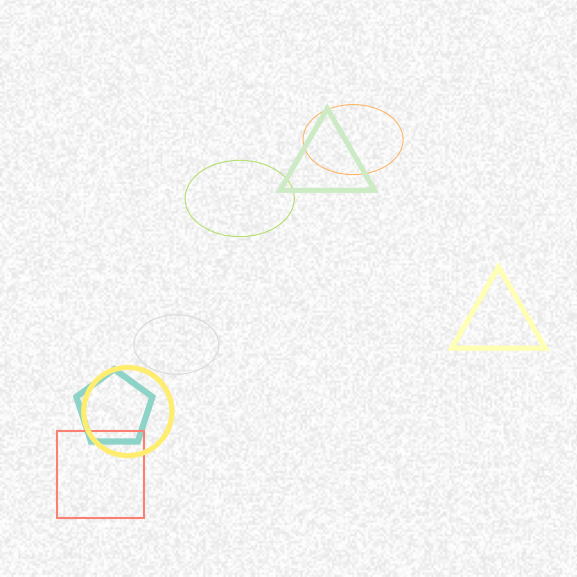[{"shape": "pentagon", "thickness": 3, "radius": 0.35, "center": [0.198, 0.291]}, {"shape": "triangle", "thickness": 2.5, "radius": 0.47, "center": [0.863, 0.443]}, {"shape": "square", "thickness": 1, "radius": 0.38, "center": [0.174, 0.178]}, {"shape": "oval", "thickness": 0.5, "radius": 0.43, "center": [0.611, 0.757]}, {"shape": "oval", "thickness": 0.5, "radius": 0.47, "center": [0.415, 0.655]}, {"shape": "oval", "thickness": 0.5, "radius": 0.37, "center": [0.305, 0.403]}, {"shape": "triangle", "thickness": 2.5, "radius": 0.47, "center": [0.567, 0.717]}, {"shape": "circle", "thickness": 2.5, "radius": 0.38, "center": [0.221, 0.287]}]